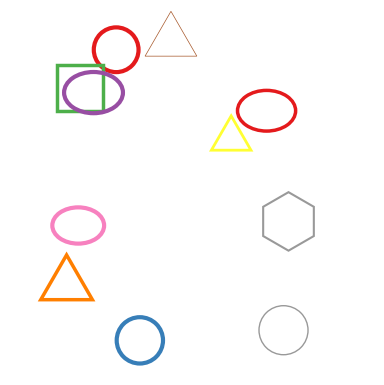[{"shape": "circle", "thickness": 3, "radius": 0.29, "center": [0.302, 0.871]}, {"shape": "oval", "thickness": 2.5, "radius": 0.38, "center": [0.692, 0.712]}, {"shape": "circle", "thickness": 3, "radius": 0.3, "center": [0.363, 0.116]}, {"shape": "square", "thickness": 2.5, "radius": 0.3, "center": [0.208, 0.772]}, {"shape": "oval", "thickness": 3, "radius": 0.38, "center": [0.243, 0.759]}, {"shape": "triangle", "thickness": 2.5, "radius": 0.39, "center": [0.173, 0.26]}, {"shape": "triangle", "thickness": 2, "radius": 0.3, "center": [0.6, 0.64]}, {"shape": "triangle", "thickness": 0.5, "radius": 0.39, "center": [0.444, 0.893]}, {"shape": "oval", "thickness": 3, "radius": 0.34, "center": [0.203, 0.414]}, {"shape": "hexagon", "thickness": 1.5, "radius": 0.38, "center": [0.749, 0.425]}, {"shape": "circle", "thickness": 1, "radius": 0.32, "center": [0.736, 0.142]}]